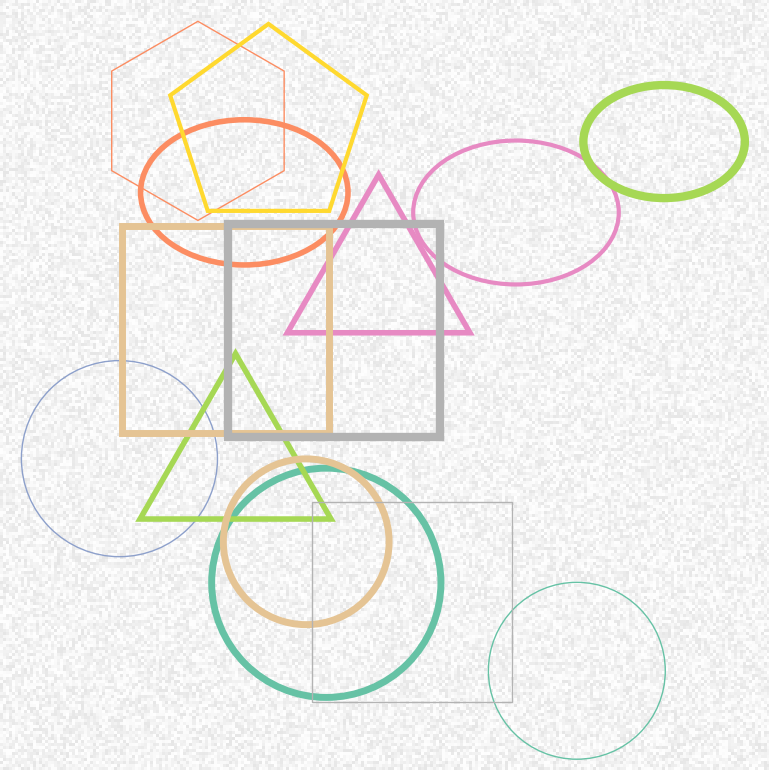[{"shape": "circle", "thickness": 2.5, "radius": 0.74, "center": [0.424, 0.243]}, {"shape": "circle", "thickness": 0.5, "radius": 0.57, "center": [0.749, 0.129]}, {"shape": "oval", "thickness": 2, "radius": 0.67, "center": [0.317, 0.75]}, {"shape": "hexagon", "thickness": 0.5, "radius": 0.65, "center": [0.257, 0.843]}, {"shape": "circle", "thickness": 0.5, "radius": 0.64, "center": [0.155, 0.404]}, {"shape": "triangle", "thickness": 2, "radius": 0.68, "center": [0.492, 0.636]}, {"shape": "oval", "thickness": 1.5, "radius": 0.67, "center": [0.67, 0.724]}, {"shape": "triangle", "thickness": 2, "radius": 0.72, "center": [0.306, 0.398]}, {"shape": "oval", "thickness": 3, "radius": 0.52, "center": [0.862, 0.816]}, {"shape": "pentagon", "thickness": 1.5, "radius": 0.67, "center": [0.349, 0.835]}, {"shape": "square", "thickness": 2.5, "radius": 0.67, "center": [0.293, 0.572]}, {"shape": "circle", "thickness": 2.5, "radius": 0.54, "center": [0.398, 0.296]}, {"shape": "square", "thickness": 3, "radius": 0.69, "center": [0.434, 0.571]}, {"shape": "square", "thickness": 0.5, "radius": 0.65, "center": [0.535, 0.218]}]